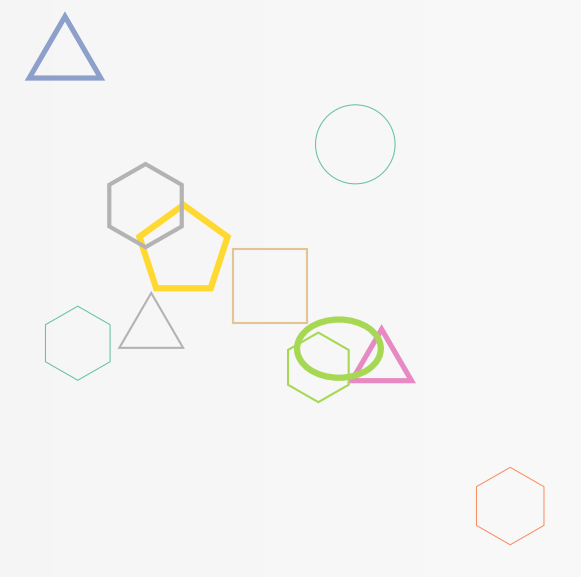[{"shape": "hexagon", "thickness": 0.5, "radius": 0.32, "center": [0.134, 0.405]}, {"shape": "circle", "thickness": 0.5, "radius": 0.34, "center": [0.611, 0.749]}, {"shape": "hexagon", "thickness": 0.5, "radius": 0.34, "center": [0.878, 0.123]}, {"shape": "triangle", "thickness": 2.5, "radius": 0.36, "center": [0.112, 0.9]}, {"shape": "triangle", "thickness": 2.5, "radius": 0.3, "center": [0.657, 0.37]}, {"shape": "hexagon", "thickness": 1, "radius": 0.3, "center": [0.548, 0.363]}, {"shape": "oval", "thickness": 3, "radius": 0.36, "center": [0.583, 0.395]}, {"shape": "pentagon", "thickness": 3, "radius": 0.4, "center": [0.316, 0.564]}, {"shape": "square", "thickness": 1, "radius": 0.32, "center": [0.464, 0.504]}, {"shape": "triangle", "thickness": 1, "radius": 0.32, "center": [0.26, 0.428]}, {"shape": "hexagon", "thickness": 2, "radius": 0.36, "center": [0.25, 0.643]}]